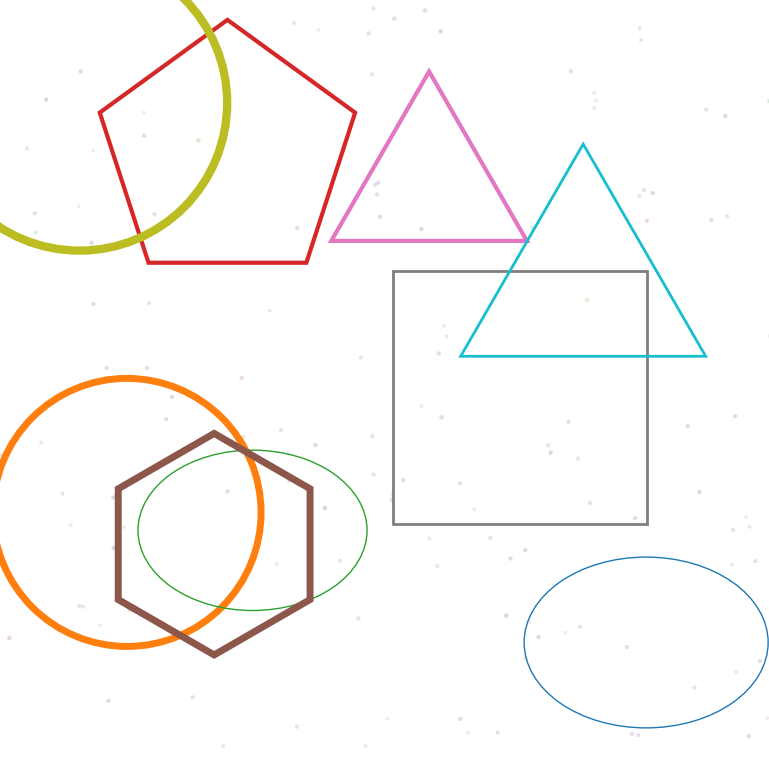[{"shape": "oval", "thickness": 0.5, "radius": 0.79, "center": [0.839, 0.166]}, {"shape": "circle", "thickness": 2.5, "radius": 0.87, "center": [0.165, 0.335]}, {"shape": "oval", "thickness": 0.5, "radius": 0.74, "center": [0.328, 0.311]}, {"shape": "pentagon", "thickness": 1.5, "radius": 0.87, "center": [0.295, 0.8]}, {"shape": "hexagon", "thickness": 2.5, "radius": 0.72, "center": [0.278, 0.293]}, {"shape": "triangle", "thickness": 1.5, "radius": 0.73, "center": [0.557, 0.76]}, {"shape": "square", "thickness": 1, "radius": 0.82, "center": [0.675, 0.484]}, {"shape": "circle", "thickness": 3, "radius": 0.96, "center": [0.103, 0.866]}, {"shape": "triangle", "thickness": 1, "radius": 0.92, "center": [0.757, 0.629]}]